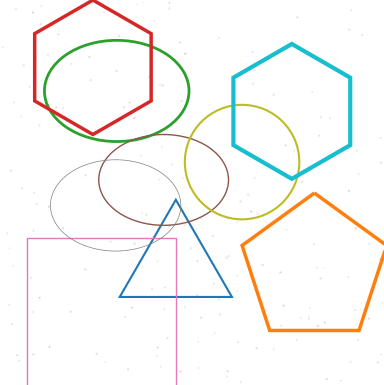[{"shape": "triangle", "thickness": 1.5, "radius": 0.84, "center": [0.457, 0.313]}, {"shape": "pentagon", "thickness": 2.5, "radius": 0.99, "center": [0.817, 0.301]}, {"shape": "oval", "thickness": 2, "radius": 0.94, "center": [0.303, 0.764]}, {"shape": "hexagon", "thickness": 2.5, "radius": 0.87, "center": [0.241, 0.825]}, {"shape": "oval", "thickness": 1, "radius": 0.84, "center": [0.425, 0.533]}, {"shape": "square", "thickness": 1, "radius": 0.97, "center": [0.264, 0.188]}, {"shape": "oval", "thickness": 0.5, "radius": 0.85, "center": [0.3, 0.466]}, {"shape": "circle", "thickness": 1.5, "radius": 0.74, "center": [0.629, 0.579]}, {"shape": "hexagon", "thickness": 3, "radius": 0.88, "center": [0.758, 0.711]}]